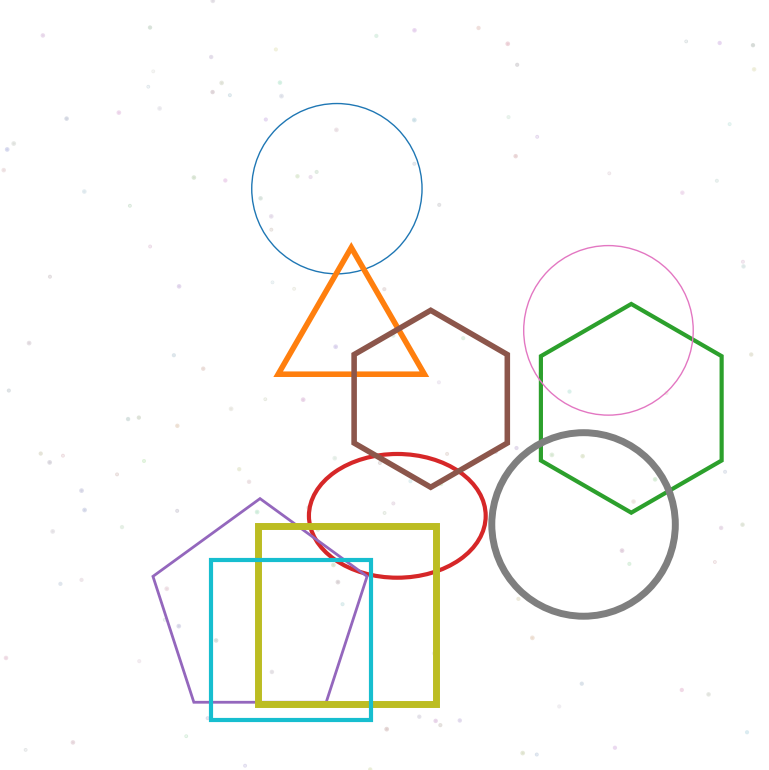[{"shape": "circle", "thickness": 0.5, "radius": 0.55, "center": [0.438, 0.755]}, {"shape": "triangle", "thickness": 2, "radius": 0.55, "center": [0.456, 0.569]}, {"shape": "hexagon", "thickness": 1.5, "radius": 0.68, "center": [0.82, 0.47]}, {"shape": "oval", "thickness": 1.5, "radius": 0.57, "center": [0.516, 0.33]}, {"shape": "pentagon", "thickness": 1, "radius": 0.73, "center": [0.338, 0.206]}, {"shape": "hexagon", "thickness": 2, "radius": 0.57, "center": [0.559, 0.482]}, {"shape": "circle", "thickness": 0.5, "radius": 0.55, "center": [0.79, 0.571]}, {"shape": "circle", "thickness": 2.5, "radius": 0.6, "center": [0.758, 0.319]}, {"shape": "square", "thickness": 2.5, "radius": 0.58, "center": [0.45, 0.202]}, {"shape": "square", "thickness": 1.5, "radius": 0.52, "center": [0.378, 0.169]}]